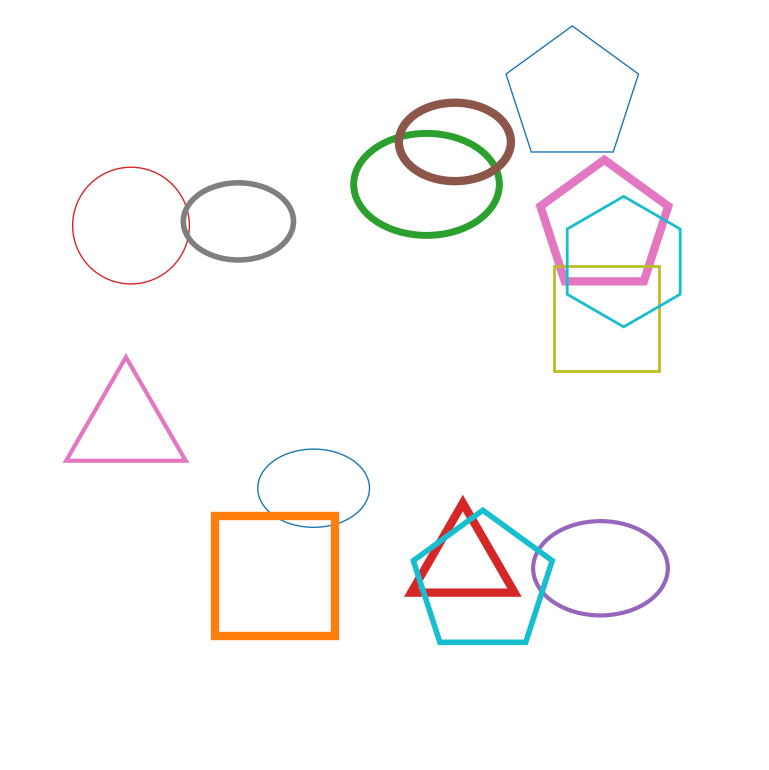[{"shape": "pentagon", "thickness": 0.5, "radius": 0.45, "center": [0.743, 0.876]}, {"shape": "oval", "thickness": 0.5, "radius": 0.36, "center": [0.407, 0.366]}, {"shape": "square", "thickness": 3, "radius": 0.39, "center": [0.357, 0.252]}, {"shape": "oval", "thickness": 2.5, "radius": 0.47, "center": [0.554, 0.761]}, {"shape": "triangle", "thickness": 3, "radius": 0.39, "center": [0.601, 0.269]}, {"shape": "circle", "thickness": 0.5, "radius": 0.38, "center": [0.17, 0.707]}, {"shape": "oval", "thickness": 1.5, "radius": 0.44, "center": [0.78, 0.262]}, {"shape": "oval", "thickness": 3, "radius": 0.36, "center": [0.591, 0.816]}, {"shape": "triangle", "thickness": 1.5, "radius": 0.45, "center": [0.164, 0.446]}, {"shape": "pentagon", "thickness": 3, "radius": 0.44, "center": [0.785, 0.705]}, {"shape": "oval", "thickness": 2, "radius": 0.36, "center": [0.31, 0.712]}, {"shape": "square", "thickness": 1, "radius": 0.34, "center": [0.787, 0.586]}, {"shape": "hexagon", "thickness": 1, "radius": 0.42, "center": [0.81, 0.66]}, {"shape": "pentagon", "thickness": 2, "radius": 0.47, "center": [0.627, 0.243]}]